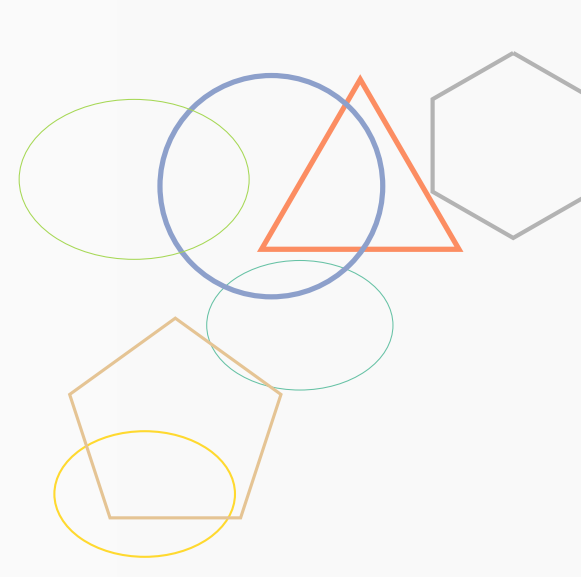[{"shape": "oval", "thickness": 0.5, "radius": 0.8, "center": [0.516, 0.436]}, {"shape": "triangle", "thickness": 2.5, "radius": 0.98, "center": [0.62, 0.666]}, {"shape": "circle", "thickness": 2.5, "radius": 0.96, "center": [0.467, 0.677]}, {"shape": "oval", "thickness": 0.5, "radius": 0.99, "center": [0.231, 0.689]}, {"shape": "oval", "thickness": 1, "radius": 0.78, "center": [0.249, 0.144]}, {"shape": "pentagon", "thickness": 1.5, "radius": 0.96, "center": [0.302, 0.257]}, {"shape": "hexagon", "thickness": 2, "radius": 0.8, "center": [0.883, 0.747]}]